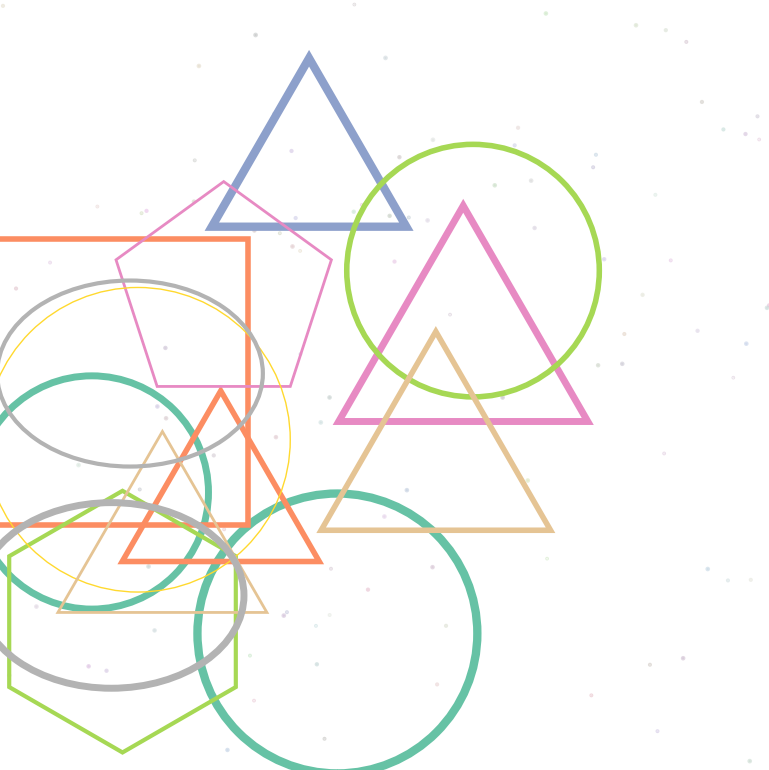[{"shape": "circle", "thickness": 2.5, "radius": 0.76, "center": [0.119, 0.36]}, {"shape": "circle", "thickness": 3, "radius": 0.91, "center": [0.438, 0.177]}, {"shape": "square", "thickness": 2, "radius": 0.93, "center": [0.137, 0.504]}, {"shape": "triangle", "thickness": 2, "radius": 0.74, "center": [0.287, 0.345]}, {"shape": "triangle", "thickness": 3, "radius": 0.73, "center": [0.401, 0.779]}, {"shape": "pentagon", "thickness": 1, "radius": 0.74, "center": [0.291, 0.617]}, {"shape": "triangle", "thickness": 2.5, "radius": 0.93, "center": [0.602, 0.546]}, {"shape": "circle", "thickness": 2, "radius": 0.82, "center": [0.614, 0.649]}, {"shape": "hexagon", "thickness": 1.5, "radius": 0.85, "center": [0.159, 0.193]}, {"shape": "circle", "thickness": 0.5, "radius": 0.99, "center": [0.179, 0.429]}, {"shape": "triangle", "thickness": 2, "radius": 0.86, "center": [0.566, 0.397]}, {"shape": "triangle", "thickness": 1, "radius": 0.78, "center": [0.211, 0.283]}, {"shape": "oval", "thickness": 1.5, "radius": 0.86, "center": [0.169, 0.515]}, {"shape": "oval", "thickness": 2.5, "radius": 0.86, "center": [0.145, 0.227]}]